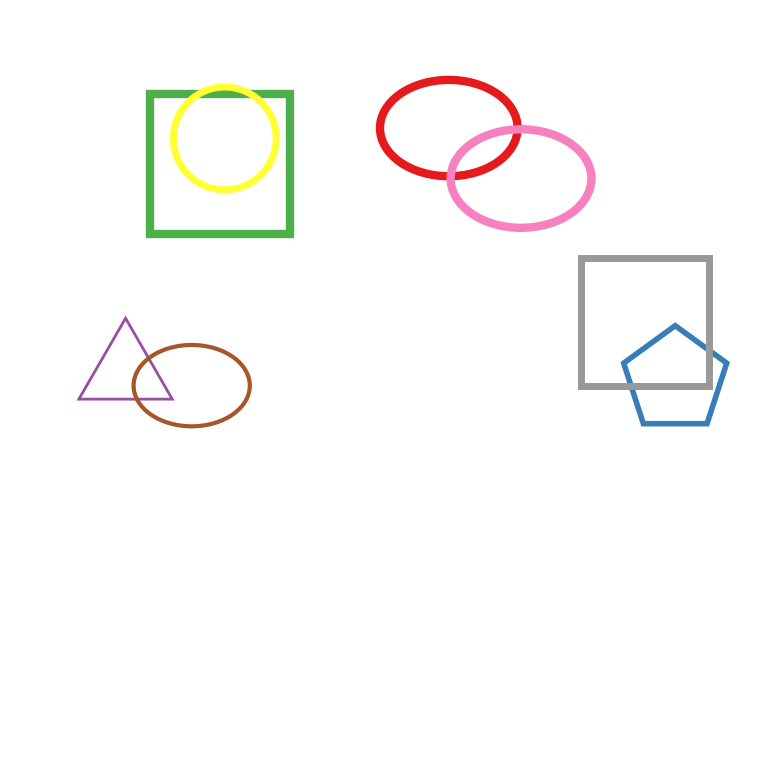[{"shape": "oval", "thickness": 3, "radius": 0.45, "center": [0.583, 0.834]}, {"shape": "pentagon", "thickness": 2, "radius": 0.35, "center": [0.877, 0.507]}, {"shape": "square", "thickness": 3, "radius": 0.45, "center": [0.286, 0.787]}, {"shape": "triangle", "thickness": 1, "radius": 0.35, "center": [0.163, 0.517]}, {"shape": "circle", "thickness": 2.5, "radius": 0.33, "center": [0.292, 0.82]}, {"shape": "oval", "thickness": 1.5, "radius": 0.38, "center": [0.249, 0.499]}, {"shape": "oval", "thickness": 3, "radius": 0.46, "center": [0.677, 0.768]}, {"shape": "square", "thickness": 2.5, "radius": 0.42, "center": [0.838, 0.582]}]